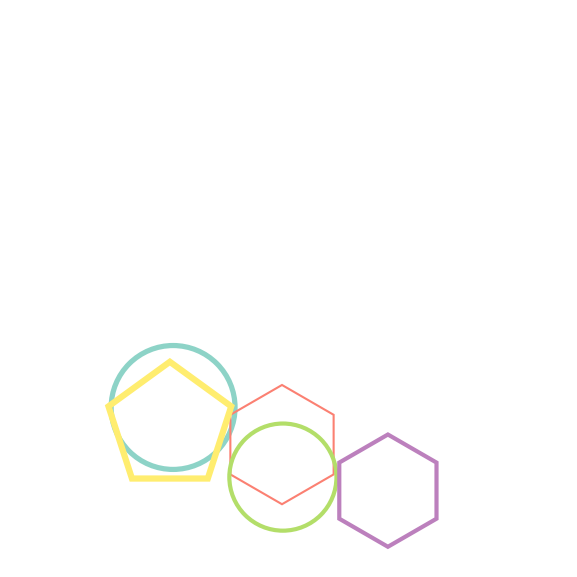[{"shape": "circle", "thickness": 2.5, "radius": 0.54, "center": [0.3, 0.294]}, {"shape": "hexagon", "thickness": 1, "radius": 0.52, "center": [0.488, 0.229]}, {"shape": "circle", "thickness": 2, "radius": 0.46, "center": [0.49, 0.173]}, {"shape": "hexagon", "thickness": 2, "radius": 0.49, "center": [0.672, 0.15]}, {"shape": "pentagon", "thickness": 3, "radius": 0.56, "center": [0.294, 0.261]}]